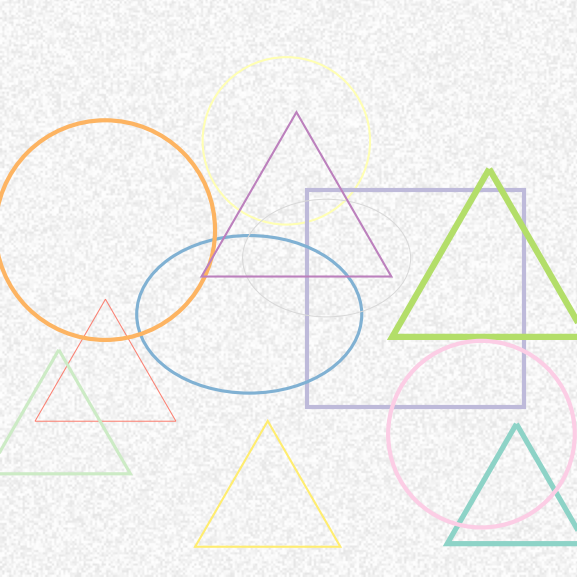[{"shape": "triangle", "thickness": 2.5, "radius": 0.69, "center": [0.894, 0.127]}, {"shape": "circle", "thickness": 1, "radius": 0.72, "center": [0.496, 0.755]}, {"shape": "square", "thickness": 2, "radius": 0.94, "center": [0.72, 0.482]}, {"shape": "triangle", "thickness": 0.5, "radius": 0.7, "center": [0.183, 0.34]}, {"shape": "oval", "thickness": 1.5, "radius": 0.97, "center": [0.432, 0.455]}, {"shape": "circle", "thickness": 2, "radius": 0.95, "center": [0.182, 0.601]}, {"shape": "triangle", "thickness": 3, "radius": 0.97, "center": [0.847, 0.513]}, {"shape": "circle", "thickness": 2, "radius": 0.81, "center": [0.834, 0.247]}, {"shape": "oval", "thickness": 0.5, "radius": 0.73, "center": [0.566, 0.552]}, {"shape": "triangle", "thickness": 1, "radius": 0.95, "center": [0.513, 0.615]}, {"shape": "triangle", "thickness": 1.5, "radius": 0.72, "center": [0.102, 0.25]}, {"shape": "triangle", "thickness": 1, "radius": 0.73, "center": [0.464, 0.125]}]